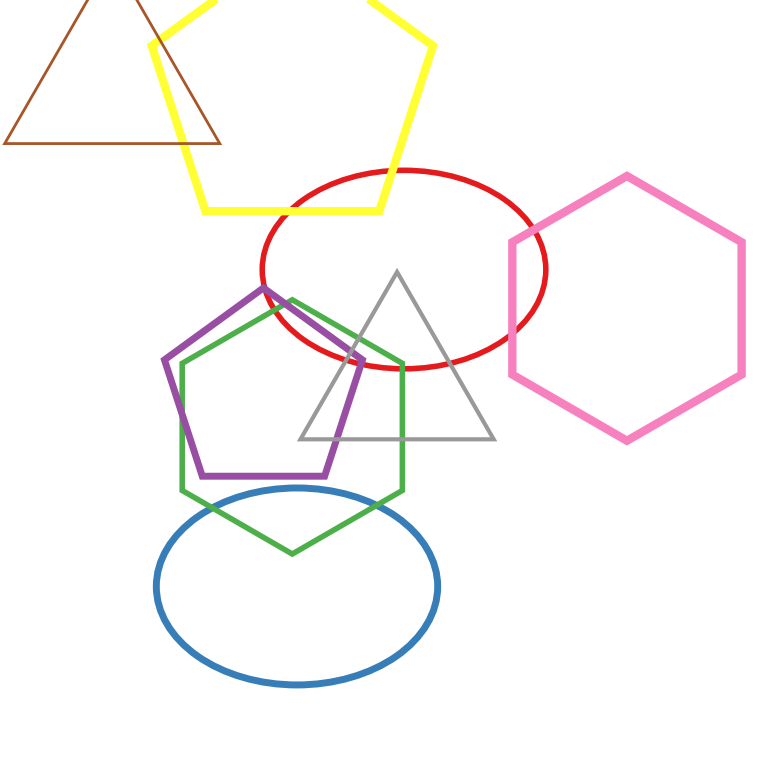[{"shape": "oval", "thickness": 2, "radius": 0.92, "center": [0.525, 0.65]}, {"shape": "oval", "thickness": 2.5, "radius": 0.91, "center": [0.386, 0.238]}, {"shape": "hexagon", "thickness": 2, "radius": 0.83, "center": [0.38, 0.446]}, {"shape": "pentagon", "thickness": 2.5, "radius": 0.68, "center": [0.342, 0.491]}, {"shape": "pentagon", "thickness": 3, "radius": 0.96, "center": [0.38, 0.881]}, {"shape": "triangle", "thickness": 1, "radius": 0.81, "center": [0.146, 0.894]}, {"shape": "hexagon", "thickness": 3, "radius": 0.86, "center": [0.814, 0.6]}, {"shape": "triangle", "thickness": 1.5, "radius": 0.72, "center": [0.516, 0.502]}]